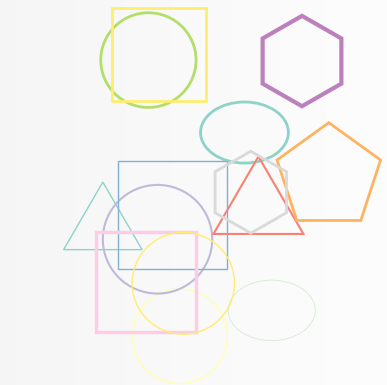[{"shape": "triangle", "thickness": 1, "radius": 0.58, "center": [0.265, 0.41]}, {"shape": "oval", "thickness": 2, "radius": 0.57, "center": [0.631, 0.656]}, {"shape": "circle", "thickness": 1, "radius": 0.61, "center": [0.464, 0.127]}, {"shape": "circle", "thickness": 1.5, "radius": 0.71, "center": [0.406, 0.379]}, {"shape": "triangle", "thickness": 1.5, "radius": 0.67, "center": [0.667, 0.459]}, {"shape": "square", "thickness": 1, "radius": 0.7, "center": [0.445, 0.442]}, {"shape": "pentagon", "thickness": 2, "radius": 0.7, "center": [0.849, 0.541]}, {"shape": "circle", "thickness": 2, "radius": 0.61, "center": [0.383, 0.844]}, {"shape": "square", "thickness": 2.5, "radius": 0.65, "center": [0.376, 0.268]}, {"shape": "hexagon", "thickness": 2, "radius": 0.53, "center": [0.647, 0.501]}, {"shape": "hexagon", "thickness": 3, "radius": 0.59, "center": [0.779, 0.841]}, {"shape": "oval", "thickness": 0.5, "radius": 0.56, "center": [0.701, 0.194]}, {"shape": "square", "thickness": 2, "radius": 0.6, "center": [0.41, 0.858]}, {"shape": "circle", "thickness": 1, "radius": 0.66, "center": [0.473, 0.264]}]